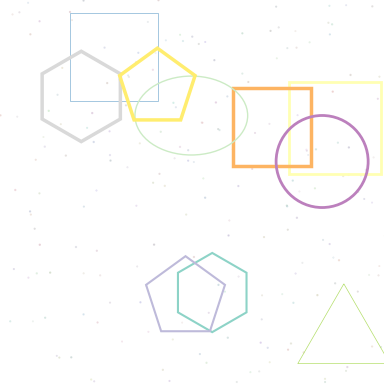[{"shape": "hexagon", "thickness": 1.5, "radius": 0.51, "center": [0.551, 0.24]}, {"shape": "square", "thickness": 2, "radius": 0.6, "center": [0.87, 0.668]}, {"shape": "pentagon", "thickness": 1.5, "radius": 0.54, "center": [0.482, 0.227]}, {"shape": "square", "thickness": 0.5, "radius": 0.57, "center": [0.296, 0.851]}, {"shape": "square", "thickness": 2.5, "radius": 0.5, "center": [0.706, 0.67]}, {"shape": "triangle", "thickness": 0.5, "radius": 0.69, "center": [0.893, 0.125]}, {"shape": "hexagon", "thickness": 2.5, "radius": 0.59, "center": [0.211, 0.75]}, {"shape": "circle", "thickness": 2, "radius": 0.6, "center": [0.837, 0.581]}, {"shape": "oval", "thickness": 1, "radius": 0.73, "center": [0.497, 0.7]}, {"shape": "pentagon", "thickness": 2.5, "radius": 0.52, "center": [0.409, 0.772]}]